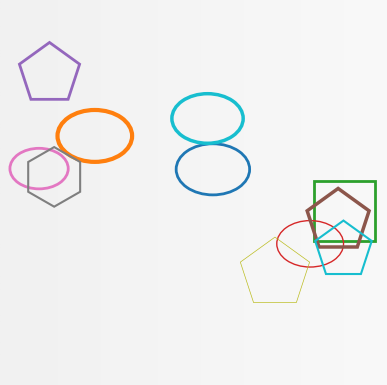[{"shape": "oval", "thickness": 2, "radius": 0.47, "center": [0.549, 0.56]}, {"shape": "oval", "thickness": 3, "radius": 0.48, "center": [0.245, 0.647]}, {"shape": "square", "thickness": 2, "radius": 0.39, "center": [0.889, 0.451]}, {"shape": "oval", "thickness": 1, "radius": 0.43, "center": [0.8, 0.367]}, {"shape": "pentagon", "thickness": 2, "radius": 0.41, "center": [0.128, 0.808]}, {"shape": "pentagon", "thickness": 2.5, "radius": 0.42, "center": [0.873, 0.426]}, {"shape": "oval", "thickness": 2, "radius": 0.38, "center": [0.101, 0.562]}, {"shape": "hexagon", "thickness": 1.5, "radius": 0.39, "center": [0.14, 0.541]}, {"shape": "pentagon", "thickness": 0.5, "radius": 0.47, "center": [0.71, 0.29]}, {"shape": "pentagon", "thickness": 1.5, "radius": 0.38, "center": [0.886, 0.35]}, {"shape": "oval", "thickness": 2.5, "radius": 0.46, "center": [0.536, 0.692]}]